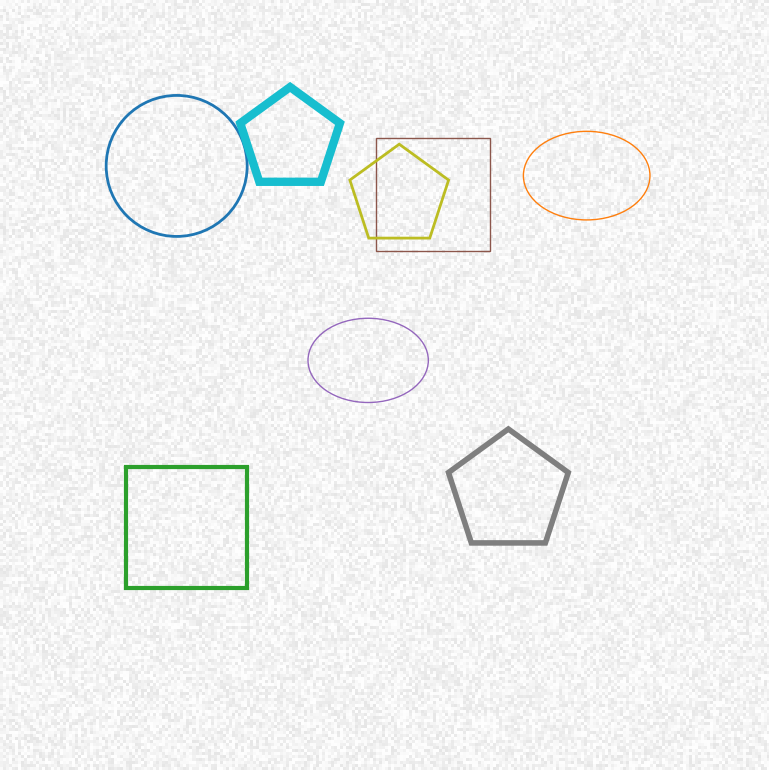[{"shape": "circle", "thickness": 1, "radius": 0.46, "center": [0.229, 0.785]}, {"shape": "oval", "thickness": 0.5, "radius": 0.41, "center": [0.762, 0.772]}, {"shape": "square", "thickness": 1.5, "radius": 0.39, "center": [0.242, 0.315]}, {"shape": "oval", "thickness": 0.5, "radius": 0.39, "center": [0.478, 0.532]}, {"shape": "square", "thickness": 0.5, "radius": 0.37, "center": [0.563, 0.747]}, {"shape": "pentagon", "thickness": 2, "radius": 0.41, "center": [0.66, 0.361]}, {"shape": "pentagon", "thickness": 1, "radius": 0.34, "center": [0.518, 0.745]}, {"shape": "pentagon", "thickness": 3, "radius": 0.34, "center": [0.377, 0.819]}]